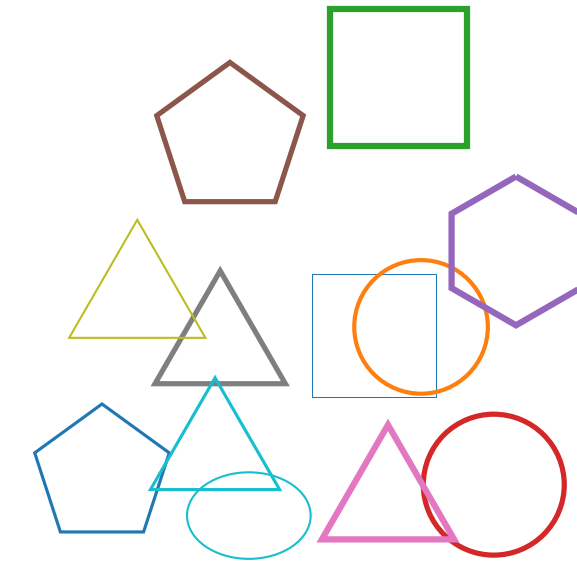[{"shape": "square", "thickness": 0.5, "radius": 0.54, "center": [0.648, 0.418]}, {"shape": "pentagon", "thickness": 1.5, "radius": 0.61, "center": [0.177, 0.177]}, {"shape": "circle", "thickness": 2, "radius": 0.58, "center": [0.729, 0.433]}, {"shape": "square", "thickness": 3, "radius": 0.59, "center": [0.69, 0.865]}, {"shape": "circle", "thickness": 2.5, "radius": 0.61, "center": [0.855, 0.16]}, {"shape": "hexagon", "thickness": 3, "radius": 0.64, "center": [0.894, 0.565]}, {"shape": "pentagon", "thickness": 2.5, "radius": 0.67, "center": [0.398, 0.758]}, {"shape": "triangle", "thickness": 3, "radius": 0.66, "center": [0.672, 0.131]}, {"shape": "triangle", "thickness": 2.5, "radius": 0.65, "center": [0.381, 0.4]}, {"shape": "triangle", "thickness": 1, "radius": 0.68, "center": [0.238, 0.482]}, {"shape": "triangle", "thickness": 1.5, "radius": 0.65, "center": [0.372, 0.216]}, {"shape": "oval", "thickness": 1, "radius": 0.54, "center": [0.431, 0.106]}]